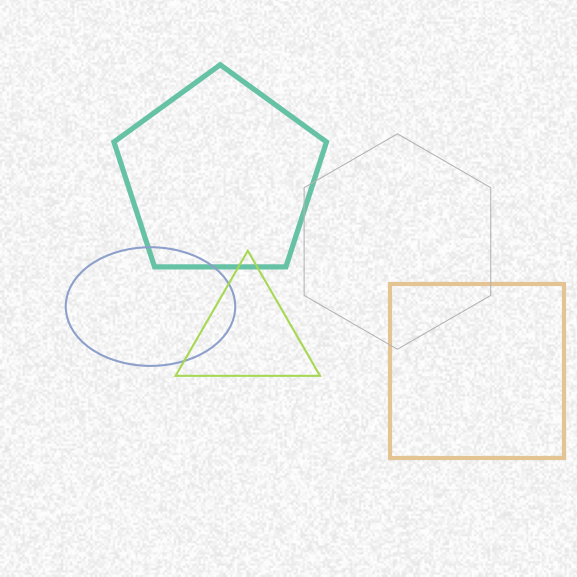[{"shape": "pentagon", "thickness": 2.5, "radius": 0.97, "center": [0.381, 0.694]}, {"shape": "oval", "thickness": 1, "radius": 0.73, "center": [0.261, 0.468]}, {"shape": "triangle", "thickness": 1, "radius": 0.72, "center": [0.429, 0.421]}, {"shape": "square", "thickness": 2, "radius": 0.76, "center": [0.826, 0.357]}, {"shape": "hexagon", "thickness": 0.5, "radius": 0.93, "center": [0.688, 0.581]}]